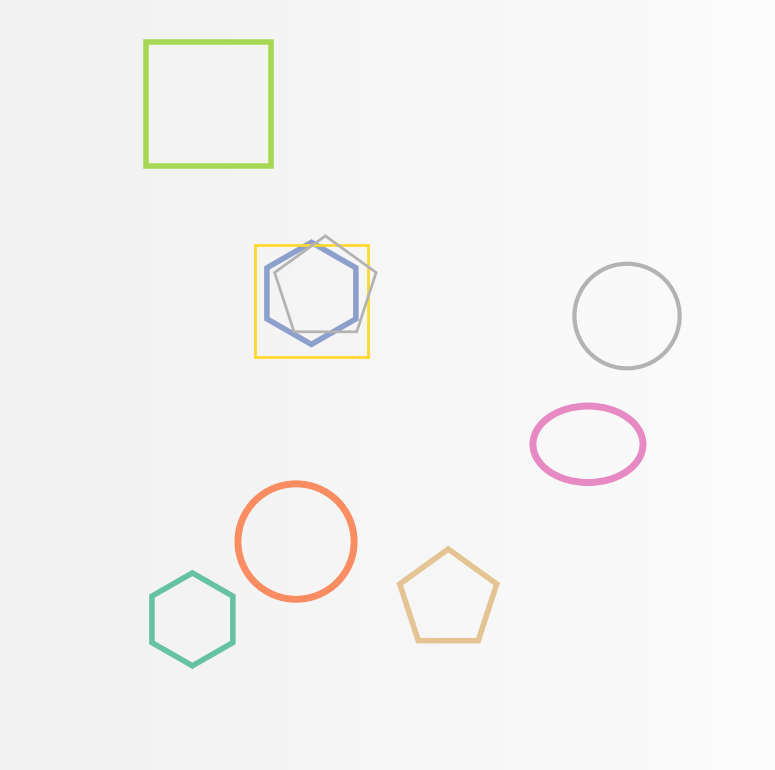[{"shape": "hexagon", "thickness": 2, "radius": 0.3, "center": [0.248, 0.196]}, {"shape": "circle", "thickness": 2.5, "radius": 0.37, "center": [0.382, 0.297]}, {"shape": "hexagon", "thickness": 2, "radius": 0.33, "center": [0.402, 0.619]}, {"shape": "oval", "thickness": 2.5, "radius": 0.35, "center": [0.759, 0.423]}, {"shape": "square", "thickness": 2, "radius": 0.4, "center": [0.269, 0.865]}, {"shape": "square", "thickness": 1, "radius": 0.37, "center": [0.402, 0.609]}, {"shape": "pentagon", "thickness": 2, "radius": 0.33, "center": [0.578, 0.221]}, {"shape": "pentagon", "thickness": 1, "radius": 0.34, "center": [0.42, 0.625]}, {"shape": "circle", "thickness": 1.5, "radius": 0.34, "center": [0.809, 0.59]}]